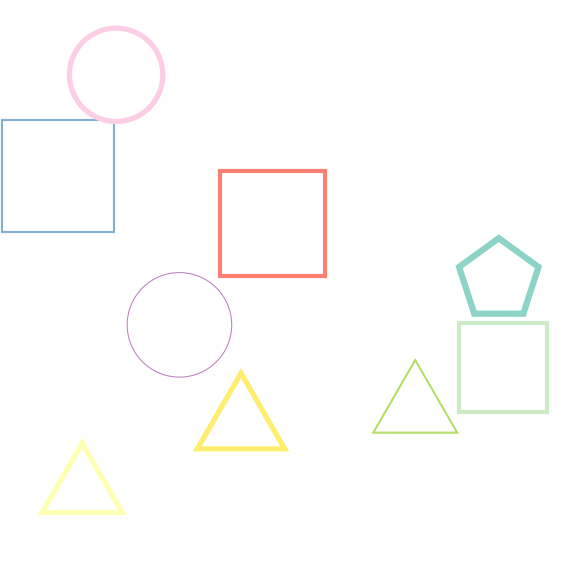[{"shape": "pentagon", "thickness": 3, "radius": 0.36, "center": [0.864, 0.514]}, {"shape": "triangle", "thickness": 2.5, "radius": 0.4, "center": [0.142, 0.152]}, {"shape": "square", "thickness": 2, "radius": 0.46, "center": [0.472, 0.612]}, {"shape": "square", "thickness": 1, "radius": 0.48, "center": [0.1, 0.694]}, {"shape": "triangle", "thickness": 1, "radius": 0.42, "center": [0.719, 0.292]}, {"shape": "circle", "thickness": 2.5, "radius": 0.4, "center": [0.201, 0.87]}, {"shape": "circle", "thickness": 0.5, "radius": 0.45, "center": [0.311, 0.437]}, {"shape": "square", "thickness": 2, "radius": 0.38, "center": [0.871, 0.363]}, {"shape": "triangle", "thickness": 2.5, "radius": 0.44, "center": [0.417, 0.266]}]